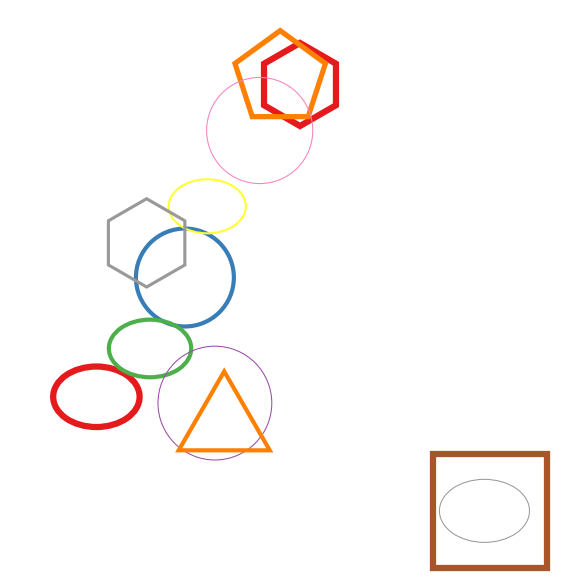[{"shape": "oval", "thickness": 3, "radius": 0.37, "center": [0.167, 0.312]}, {"shape": "hexagon", "thickness": 3, "radius": 0.36, "center": [0.519, 0.853]}, {"shape": "circle", "thickness": 2, "radius": 0.42, "center": [0.32, 0.519]}, {"shape": "oval", "thickness": 2, "radius": 0.36, "center": [0.26, 0.396]}, {"shape": "circle", "thickness": 0.5, "radius": 0.49, "center": [0.372, 0.301]}, {"shape": "triangle", "thickness": 2, "radius": 0.46, "center": [0.388, 0.265]}, {"shape": "pentagon", "thickness": 2.5, "radius": 0.41, "center": [0.485, 0.864]}, {"shape": "oval", "thickness": 1, "radius": 0.33, "center": [0.359, 0.642]}, {"shape": "square", "thickness": 3, "radius": 0.49, "center": [0.848, 0.114]}, {"shape": "circle", "thickness": 0.5, "radius": 0.46, "center": [0.45, 0.773]}, {"shape": "hexagon", "thickness": 1.5, "radius": 0.38, "center": [0.254, 0.579]}, {"shape": "oval", "thickness": 0.5, "radius": 0.39, "center": [0.839, 0.115]}]